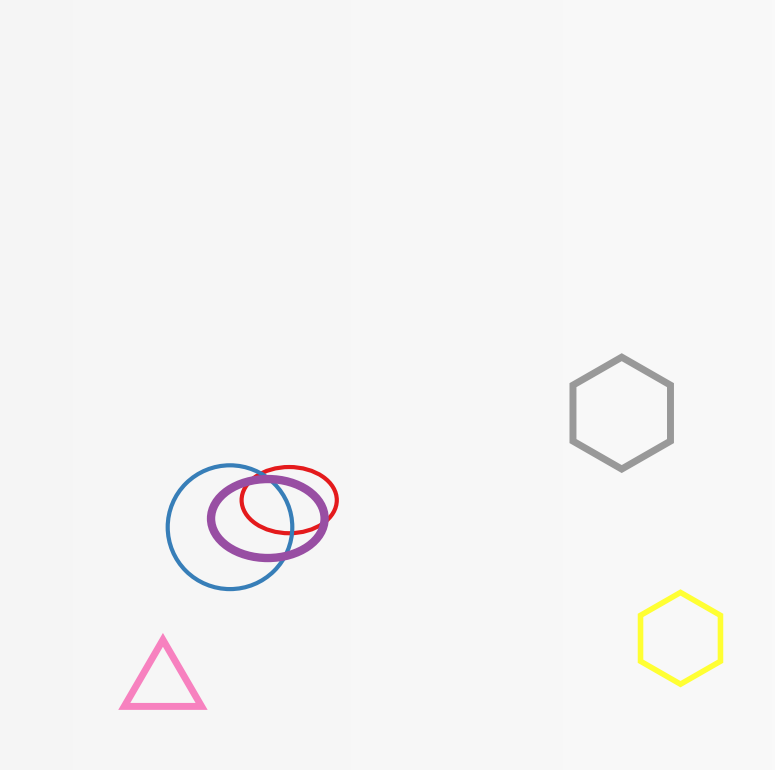[{"shape": "oval", "thickness": 1.5, "radius": 0.31, "center": [0.373, 0.35]}, {"shape": "circle", "thickness": 1.5, "radius": 0.4, "center": [0.297, 0.315]}, {"shape": "oval", "thickness": 3, "radius": 0.37, "center": [0.346, 0.327]}, {"shape": "hexagon", "thickness": 2, "radius": 0.3, "center": [0.878, 0.171]}, {"shape": "triangle", "thickness": 2.5, "radius": 0.29, "center": [0.21, 0.111]}, {"shape": "hexagon", "thickness": 2.5, "radius": 0.36, "center": [0.802, 0.463]}]